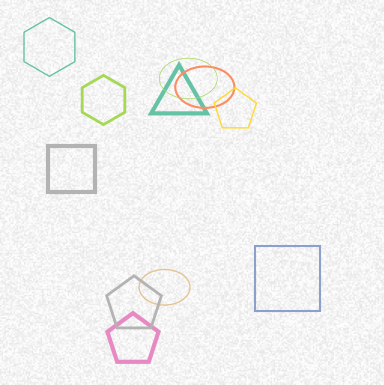[{"shape": "hexagon", "thickness": 1, "radius": 0.38, "center": [0.128, 0.878]}, {"shape": "triangle", "thickness": 3, "radius": 0.42, "center": [0.465, 0.747]}, {"shape": "oval", "thickness": 1.5, "radius": 0.38, "center": [0.532, 0.774]}, {"shape": "square", "thickness": 1.5, "radius": 0.42, "center": [0.747, 0.276]}, {"shape": "pentagon", "thickness": 3, "radius": 0.35, "center": [0.345, 0.117]}, {"shape": "oval", "thickness": 0.5, "radius": 0.38, "center": [0.489, 0.796]}, {"shape": "hexagon", "thickness": 2, "radius": 0.32, "center": [0.269, 0.74]}, {"shape": "pentagon", "thickness": 1, "radius": 0.29, "center": [0.611, 0.715]}, {"shape": "oval", "thickness": 1, "radius": 0.33, "center": [0.427, 0.254]}, {"shape": "pentagon", "thickness": 2, "radius": 0.37, "center": [0.348, 0.209]}, {"shape": "square", "thickness": 3, "radius": 0.3, "center": [0.185, 0.561]}]